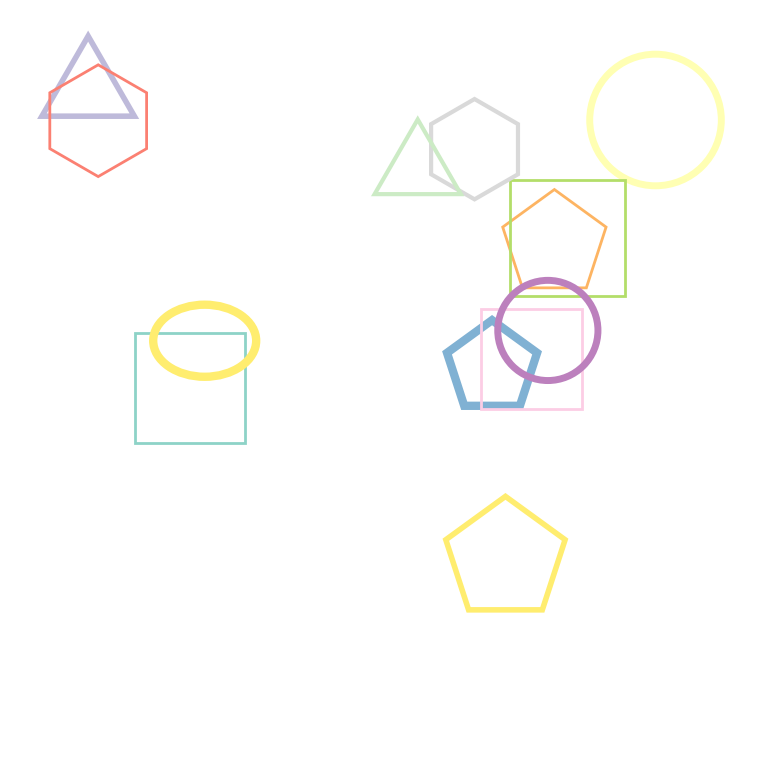[{"shape": "square", "thickness": 1, "radius": 0.36, "center": [0.246, 0.496]}, {"shape": "circle", "thickness": 2.5, "radius": 0.43, "center": [0.851, 0.844]}, {"shape": "triangle", "thickness": 2, "radius": 0.35, "center": [0.114, 0.884]}, {"shape": "hexagon", "thickness": 1, "radius": 0.36, "center": [0.128, 0.843]}, {"shape": "pentagon", "thickness": 3, "radius": 0.31, "center": [0.639, 0.523]}, {"shape": "pentagon", "thickness": 1, "radius": 0.35, "center": [0.72, 0.683]}, {"shape": "square", "thickness": 1, "radius": 0.38, "center": [0.737, 0.691]}, {"shape": "square", "thickness": 1, "radius": 0.33, "center": [0.69, 0.533]}, {"shape": "hexagon", "thickness": 1.5, "radius": 0.33, "center": [0.616, 0.806]}, {"shape": "circle", "thickness": 2.5, "radius": 0.33, "center": [0.711, 0.571]}, {"shape": "triangle", "thickness": 1.5, "radius": 0.32, "center": [0.543, 0.78]}, {"shape": "oval", "thickness": 3, "radius": 0.33, "center": [0.266, 0.557]}, {"shape": "pentagon", "thickness": 2, "radius": 0.41, "center": [0.656, 0.274]}]